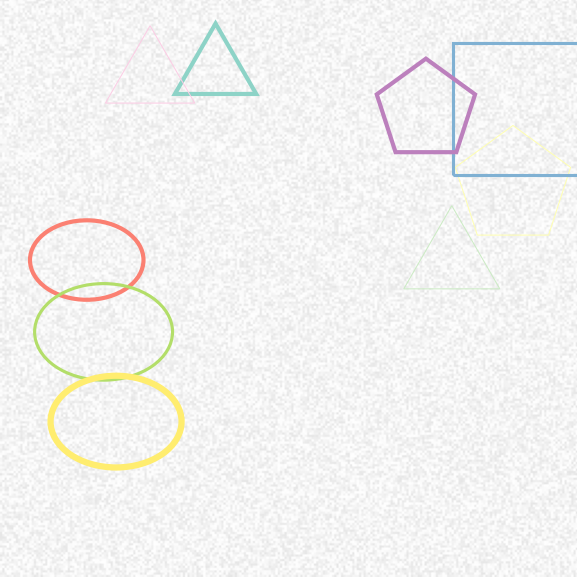[{"shape": "triangle", "thickness": 2, "radius": 0.41, "center": [0.373, 0.877]}, {"shape": "pentagon", "thickness": 0.5, "radius": 0.52, "center": [0.888, 0.677]}, {"shape": "oval", "thickness": 2, "radius": 0.49, "center": [0.15, 0.549]}, {"shape": "square", "thickness": 1.5, "radius": 0.57, "center": [0.899, 0.811]}, {"shape": "oval", "thickness": 1.5, "radius": 0.6, "center": [0.179, 0.424]}, {"shape": "triangle", "thickness": 0.5, "radius": 0.45, "center": [0.26, 0.865]}, {"shape": "pentagon", "thickness": 2, "radius": 0.45, "center": [0.738, 0.808]}, {"shape": "triangle", "thickness": 0.5, "radius": 0.48, "center": [0.782, 0.547]}, {"shape": "oval", "thickness": 3, "radius": 0.57, "center": [0.201, 0.269]}]